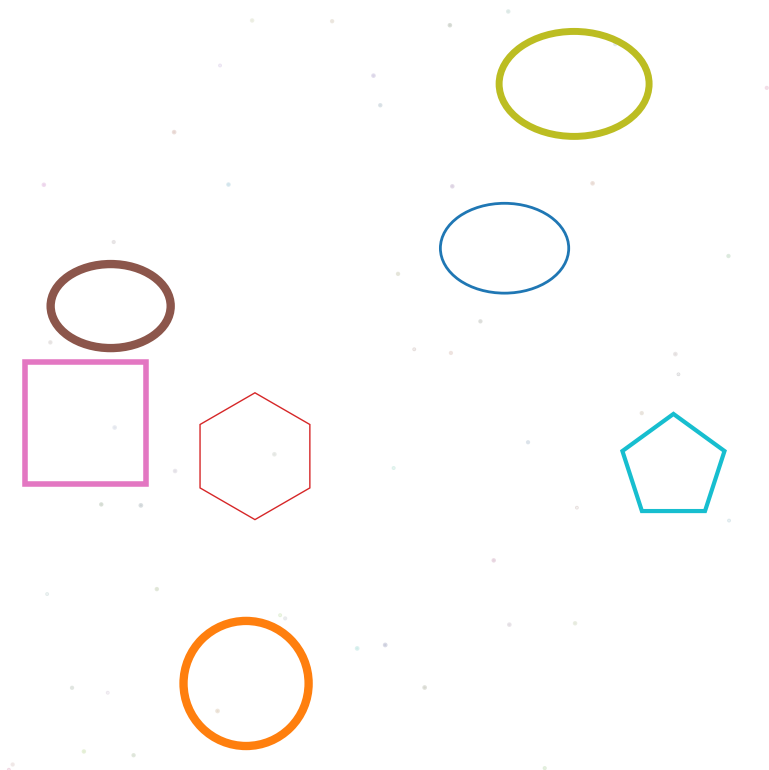[{"shape": "oval", "thickness": 1, "radius": 0.42, "center": [0.655, 0.678]}, {"shape": "circle", "thickness": 3, "radius": 0.41, "center": [0.32, 0.112]}, {"shape": "hexagon", "thickness": 0.5, "radius": 0.41, "center": [0.331, 0.408]}, {"shape": "oval", "thickness": 3, "radius": 0.39, "center": [0.144, 0.603]}, {"shape": "square", "thickness": 2, "radius": 0.39, "center": [0.111, 0.451]}, {"shape": "oval", "thickness": 2.5, "radius": 0.49, "center": [0.746, 0.891]}, {"shape": "pentagon", "thickness": 1.5, "radius": 0.35, "center": [0.875, 0.393]}]